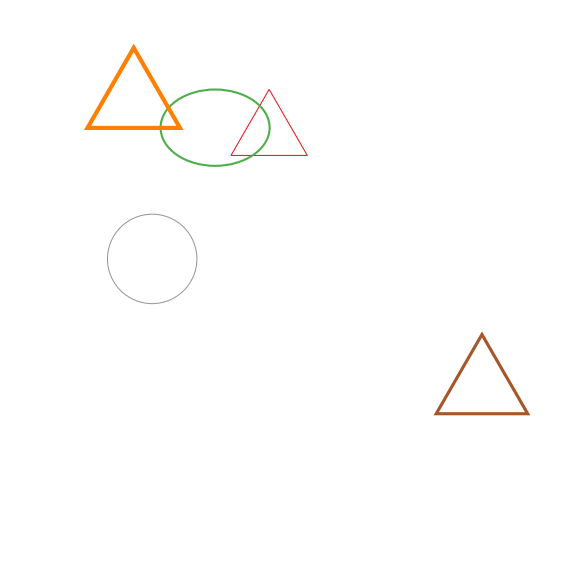[{"shape": "triangle", "thickness": 0.5, "radius": 0.38, "center": [0.466, 0.768]}, {"shape": "oval", "thickness": 1, "radius": 0.47, "center": [0.372, 0.778]}, {"shape": "triangle", "thickness": 2, "radius": 0.46, "center": [0.232, 0.824]}, {"shape": "triangle", "thickness": 1.5, "radius": 0.46, "center": [0.835, 0.328]}, {"shape": "circle", "thickness": 0.5, "radius": 0.39, "center": [0.264, 0.551]}]